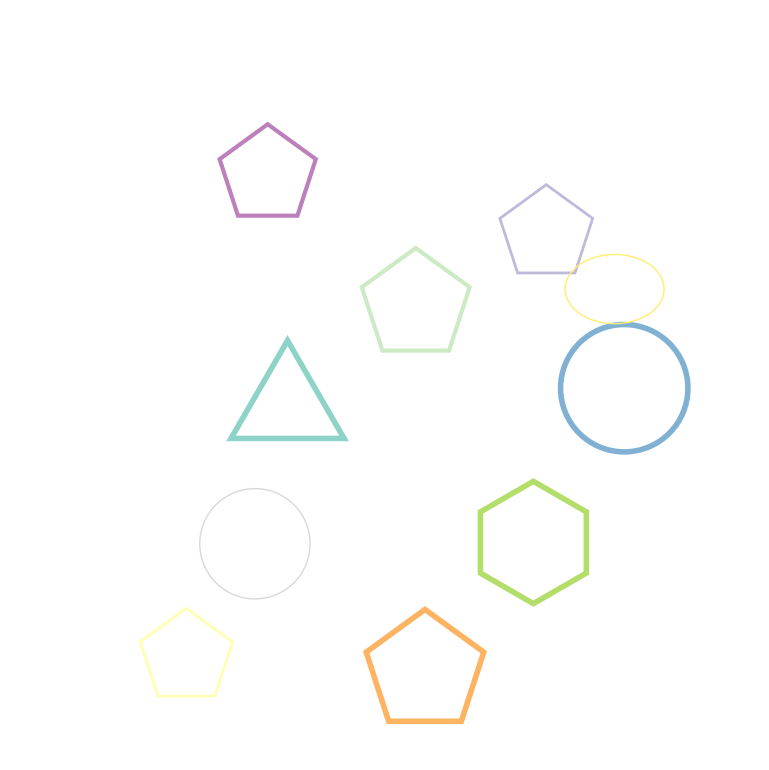[{"shape": "triangle", "thickness": 2, "radius": 0.42, "center": [0.373, 0.473]}, {"shape": "pentagon", "thickness": 1, "radius": 0.32, "center": [0.242, 0.147]}, {"shape": "pentagon", "thickness": 1, "radius": 0.32, "center": [0.709, 0.697]}, {"shape": "circle", "thickness": 2, "radius": 0.41, "center": [0.811, 0.496]}, {"shape": "pentagon", "thickness": 2, "radius": 0.4, "center": [0.552, 0.128]}, {"shape": "hexagon", "thickness": 2, "radius": 0.4, "center": [0.693, 0.295]}, {"shape": "circle", "thickness": 0.5, "radius": 0.36, "center": [0.331, 0.294]}, {"shape": "pentagon", "thickness": 1.5, "radius": 0.33, "center": [0.348, 0.773]}, {"shape": "pentagon", "thickness": 1.5, "radius": 0.37, "center": [0.54, 0.604]}, {"shape": "oval", "thickness": 0.5, "radius": 0.32, "center": [0.798, 0.625]}]